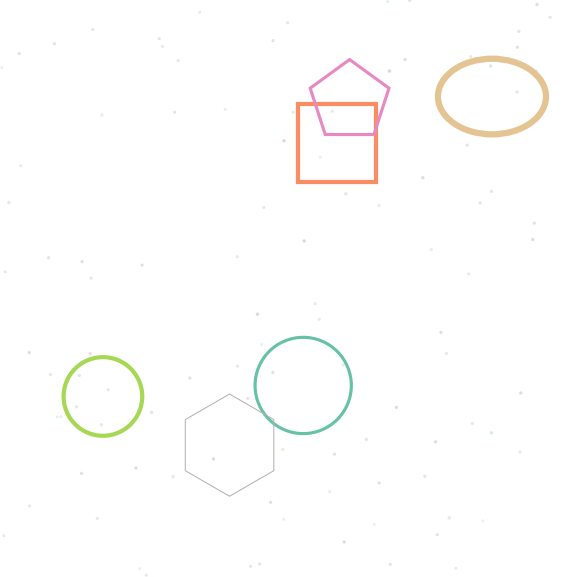[{"shape": "circle", "thickness": 1.5, "radius": 0.42, "center": [0.525, 0.332]}, {"shape": "square", "thickness": 2, "radius": 0.34, "center": [0.583, 0.752]}, {"shape": "pentagon", "thickness": 1.5, "radius": 0.36, "center": [0.605, 0.824]}, {"shape": "circle", "thickness": 2, "radius": 0.34, "center": [0.178, 0.313]}, {"shape": "oval", "thickness": 3, "radius": 0.47, "center": [0.852, 0.832]}, {"shape": "hexagon", "thickness": 0.5, "radius": 0.44, "center": [0.397, 0.228]}]